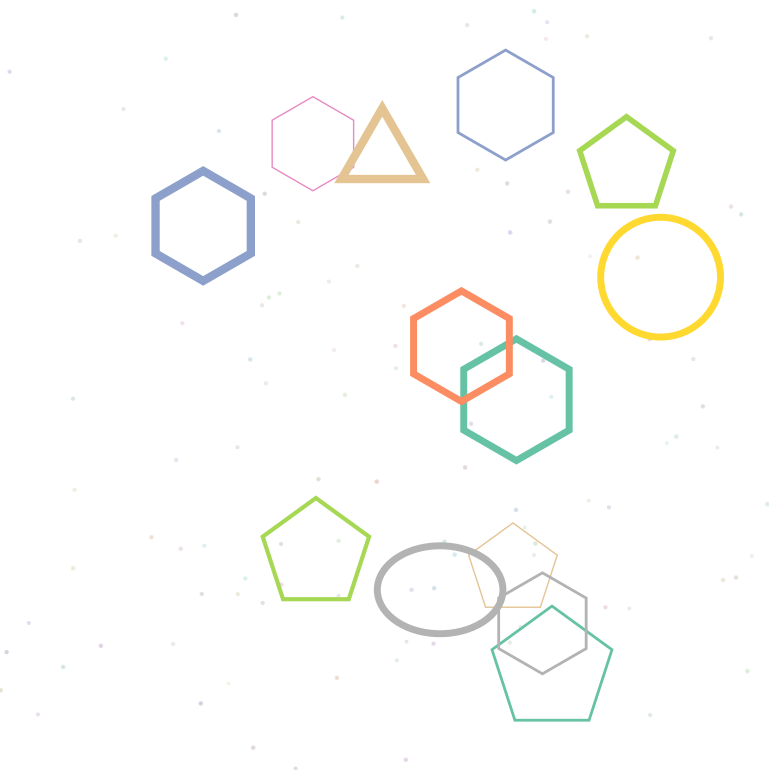[{"shape": "hexagon", "thickness": 2.5, "radius": 0.4, "center": [0.671, 0.481]}, {"shape": "pentagon", "thickness": 1, "radius": 0.41, "center": [0.717, 0.131]}, {"shape": "hexagon", "thickness": 2.5, "radius": 0.36, "center": [0.599, 0.55]}, {"shape": "hexagon", "thickness": 1, "radius": 0.36, "center": [0.657, 0.864]}, {"shape": "hexagon", "thickness": 3, "radius": 0.36, "center": [0.264, 0.707]}, {"shape": "hexagon", "thickness": 0.5, "radius": 0.31, "center": [0.406, 0.813]}, {"shape": "pentagon", "thickness": 2, "radius": 0.32, "center": [0.814, 0.784]}, {"shape": "pentagon", "thickness": 1.5, "radius": 0.36, "center": [0.41, 0.281]}, {"shape": "circle", "thickness": 2.5, "radius": 0.39, "center": [0.858, 0.64]}, {"shape": "triangle", "thickness": 3, "radius": 0.31, "center": [0.496, 0.798]}, {"shape": "pentagon", "thickness": 0.5, "radius": 0.3, "center": [0.666, 0.26]}, {"shape": "hexagon", "thickness": 1, "radius": 0.33, "center": [0.704, 0.191]}, {"shape": "oval", "thickness": 2.5, "radius": 0.41, "center": [0.572, 0.234]}]